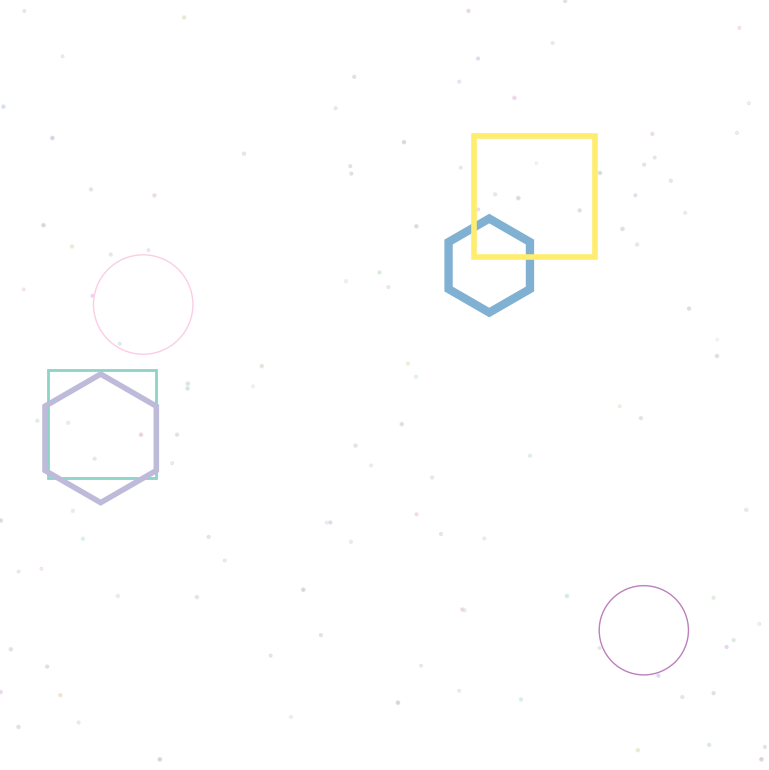[{"shape": "square", "thickness": 1, "radius": 0.35, "center": [0.132, 0.449]}, {"shape": "hexagon", "thickness": 2, "radius": 0.42, "center": [0.131, 0.431]}, {"shape": "hexagon", "thickness": 3, "radius": 0.31, "center": [0.635, 0.655]}, {"shape": "circle", "thickness": 0.5, "radius": 0.32, "center": [0.186, 0.604]}, {"shape": "circle", "thickness": 0.5, "radius": 0.29, "center": [0.836, 0.181]}, {"shape": "square", "thickness": 2, "radius": 0.39, "center": [0.694, 0.744]}]